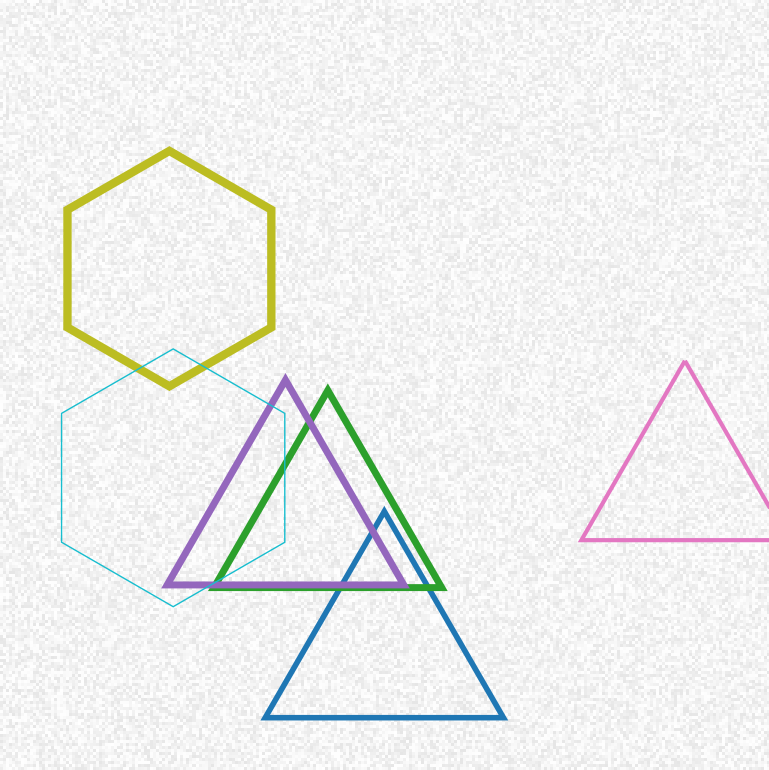[{"shape": "triangle", "thickness": 2, "radius": 0.89, "center": [0.499, 0.157]}, {"shape": "triangle", "thickness": 2.5, "radius": 0.85, "center": [0.426, 0.322]}, {"shape": "triangle", "thickness": 2.5, "radius": 0.89, "center": [0.371, 0.329]}, {"shape": "triangle", "thickness": 1.5, "radius": 0.78, "center": [0.89, 0.376]}, {"shape": "hexagon", "thickness": 3, "radius": 0.76, "center": [0.22, 0.651]}, {"shape": "hexagon", "thickness": 0.5, "radius": 0.84, "center": [0.225, 0.379]}]